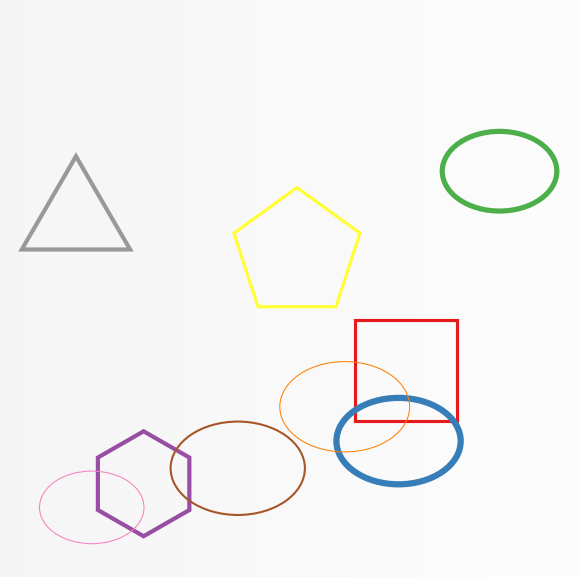[{"shape": "square", "thickness": 1.5, "radius": 0.44, "center": [0.699, 0.358]}, {"shape": "oval", "thickness": 3, "radius": 0.53, "center": [0.686, 0.235]}, {"shape": "oval", "thickness": 2.5, "radius": 0.49, "center": [0.859, 0.703]}, {"shape": "hexagon", "thickness": 2, "radius": 0.45, "center": [0.247, 0.161]}, {"shape": "oval", "thickness": 0.5, "radius": 0.56, "center": [0.593, 0.295]}, {"shape": "pentagon", "thickness": 1.5, "radius": 0.57, "center": [0.511, 0.56]}, {"shape": "oval", "thickness": 1, "radius": 0.58, "center": [0.409, 0.188]}, {"shape": "oval", "thickness": 0.5, "radius": 0.45, "center": [0.158, 0.121]}, {"shape": "triangle", "thickness": 2, "radius": 0.54, "center": [0.131, 0.621]}]